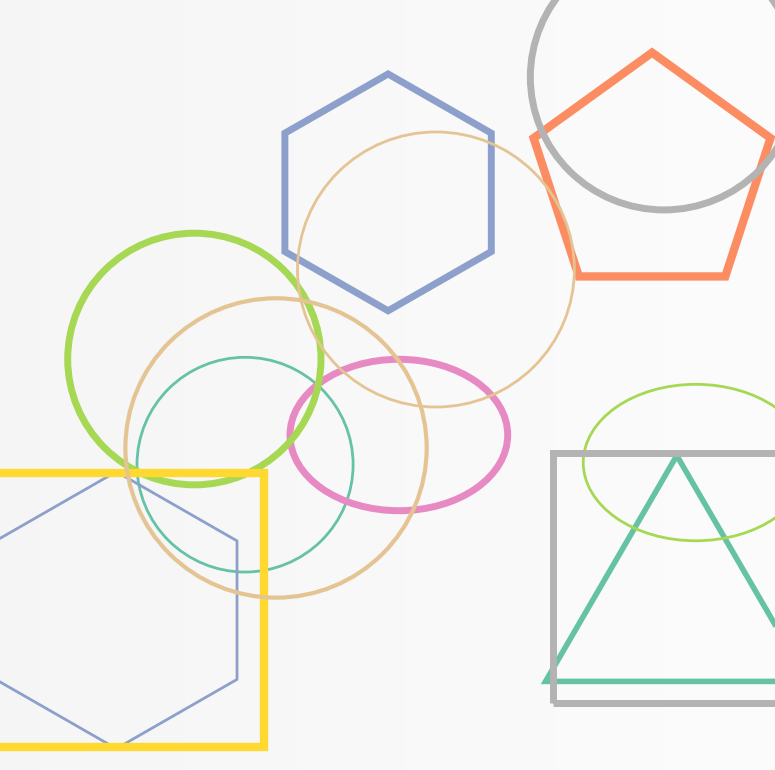[{"shape": "triangle", "thickness": 2, "radius": 0.98, "center": [0.873, 0.213]}, {"shape": "circle", "thickness": 1, "radius": 0.7, "center": [0.316, 0.397]}, {"shape": "pentagon", "thickness": 3, "radius": 0.8, "center": [0.841, 0.771]}, {"shape": "hexagon", "thickness": 1, "radius": 0.9, "center": [0.15, 0.208]}, {"shape": "hexagon", "thickness": 2.5, "radius": 0.77, "center": [0.501, 0.75]}, {"shape": "oval", "thickness": 2.5, "radius": 0.7, "center": [0.515, 0.435]}, {"shape": "circle", "thickness": 2.5, "radius": 0.82, "center": [0.251, 0.534]}, {"shape": "oval", "thickness": 1, "radius": 0.73, "center": [0.898, 0.399]}, {"shape": "square", "thickness": 3, "radius": 0.89, "center": [0.163, 0.208]}, {"shape": "circle", "thickness": 1, "radius": 0.89, "center": [0.562, 0.65]}, {"shape": "circle", "thickness": 1.5, "radius": 0.97, "center": [0.356, 0.418]}, {"shape": "circle", "thickness": 2.5, "radius": 0.86, "center": [0.857, 0.9]}, {"shape": "square", "thickness": 2.5, "radius": 0.81, "center": [0.875, 0.249]}]